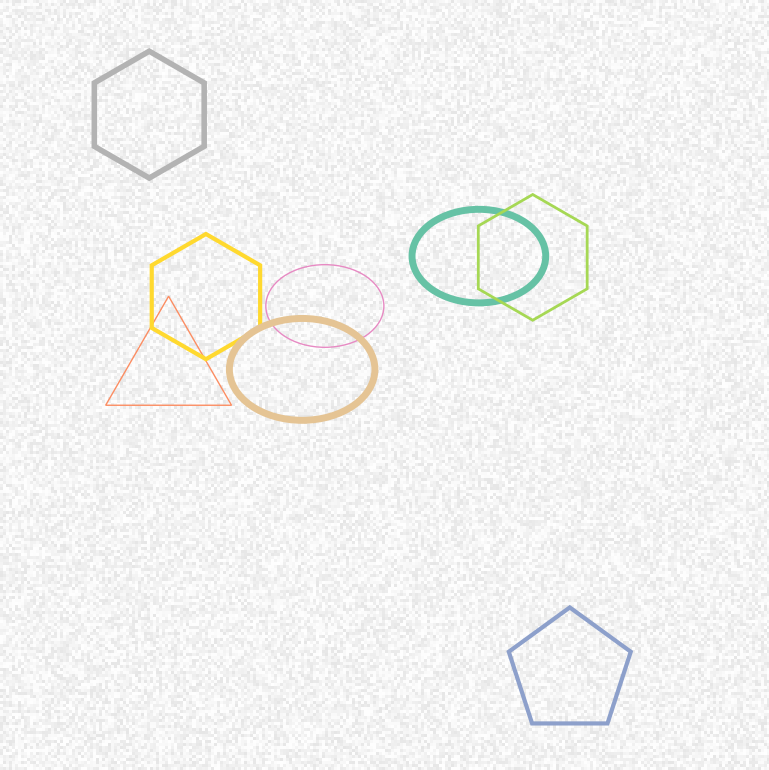[{"shape": "oval", "thickness": 2.5, "radius": 0.43, "center": [0.622, 0.667]}, {"shape": "triangle", "thickness": 0.5, "radius": 0.47, "center": [0.219, 0.521]}, {"shape": "pentagon", "thickness": 1.5, "radius": 0.42, "center": [0.74, 0.128]}, {"shape": "oval", "thickness": 0.5, "radius": 0.38, "center": [0.422, 0.603]}, {"shape": "hexagon", "thickness": 1, "radius": 0.41, "center": [0.692, 0.666]}, {"shape": "hexagon", "thickness": 1.5, "radius": 0.41, "center": [0.267, 0.615]}, {"shape": "oval", "thickness": 2.5, "radius": 0.47, "center": [0.392, 0.52]}, {"shape": "hexagon", "thickness": 2, "radius": 0.41, "center": [0.194, 0.851]}]